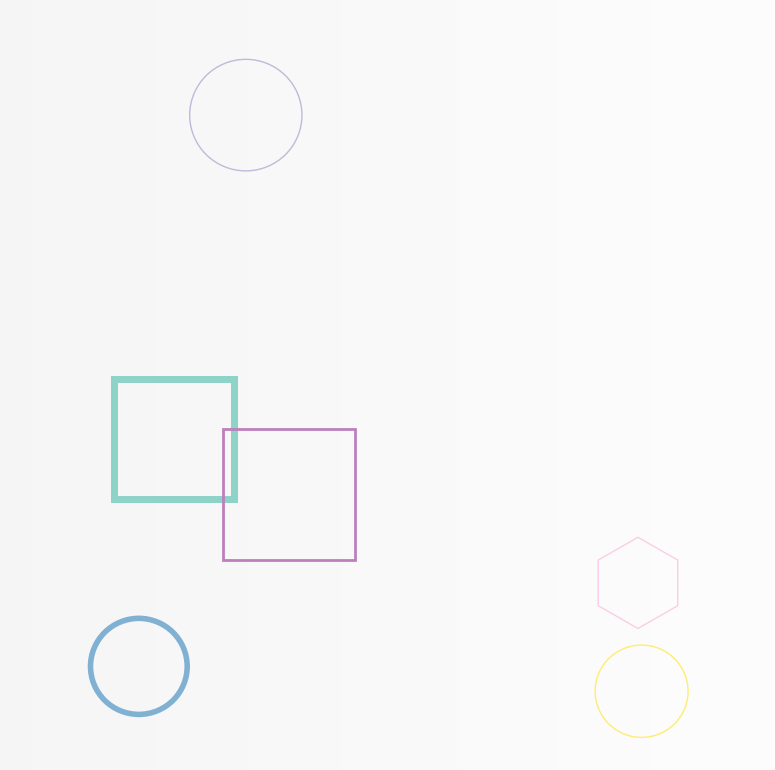[{"shape": "square", "thickness": 2.5, "radius": 0.39, "center": [0.225, 0.43]}, {"shape": "circle", "thickness": 0.5, "radius": 0.36, "center": [0.317, 0.851]}, {"shape": "circle", "thickness": 2, "radius": 0.31, "center": [0.179, 0.135]}, {"shape": "hexagon", "thickness": 0.5, "radius": 0.3, "center": [0.823, 0.243]}, {"shape": "square", "thickness": 1, "radius": 0.43, "center": [0.372, 0.357]}, {"shape": "circle", "thickness": 0.5, "radius": 0.3, "center": [0.828, 0.102]}]